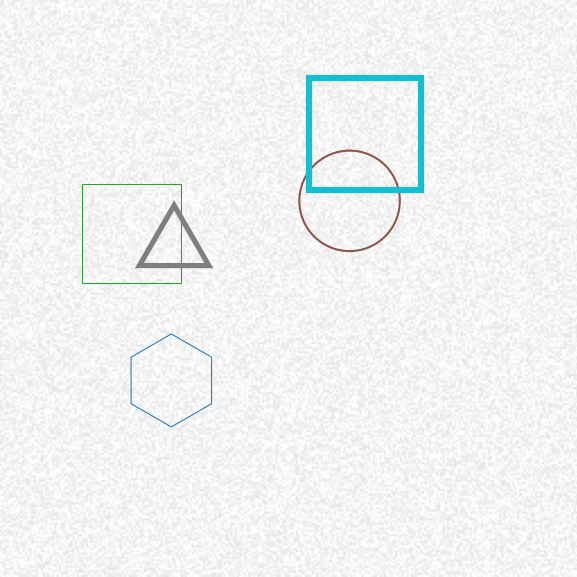[{"shape": "hexagon", "thickness": 0.5, "radius": 0.4, "center": [0.297, 0.34]}, {"shape": "square", "thickness": 0.5, "radius": 0.43, "center": [0.227, 0.594]}, {"shape": "circle", "thickness": 1, "radius": 0.44, "center": [0.605, 0.651]}, {"shape": "triangle", "thickness": 2.5, "radius": 0.35, "center": [0.302, 0.574]}, {"shape": "square", "thickness": 3, "radius": 0.49, "center": [0.633, 0.767]}]